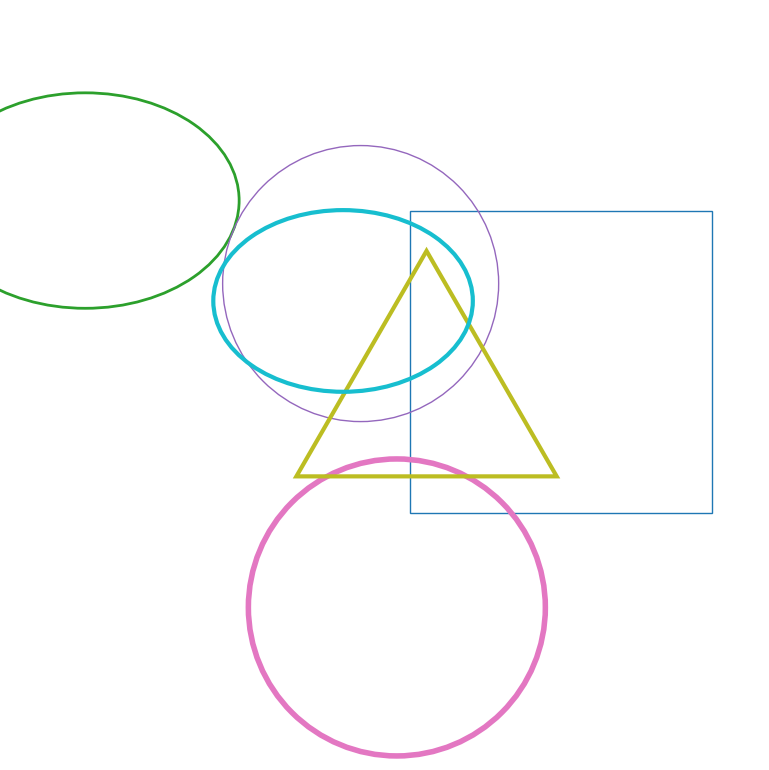[{"shape": "square", "thickness": 0.5, "radius": 0.98, "center": [0.728, 0.53]}, {"shape": "oval", "thickness": 1, "radius": 1.0, "center": [0.111, 0.74]}, {"shape": "circle", "thickness": 0.5, "radius": 0.9, "center": [0.468, 0.632]}, {"shape": "circle", "thickness": 2, "radius": 0.96, "center": [0.515, 0.211]}, {"shape": "triangle", "thickness": 1.5, "radius": 0.98, "center": [0.554, 0.479]}, {"shape": "oval", "thickness": 1.5, "radius": 0.84, "center": [0.446, 0.609]}]